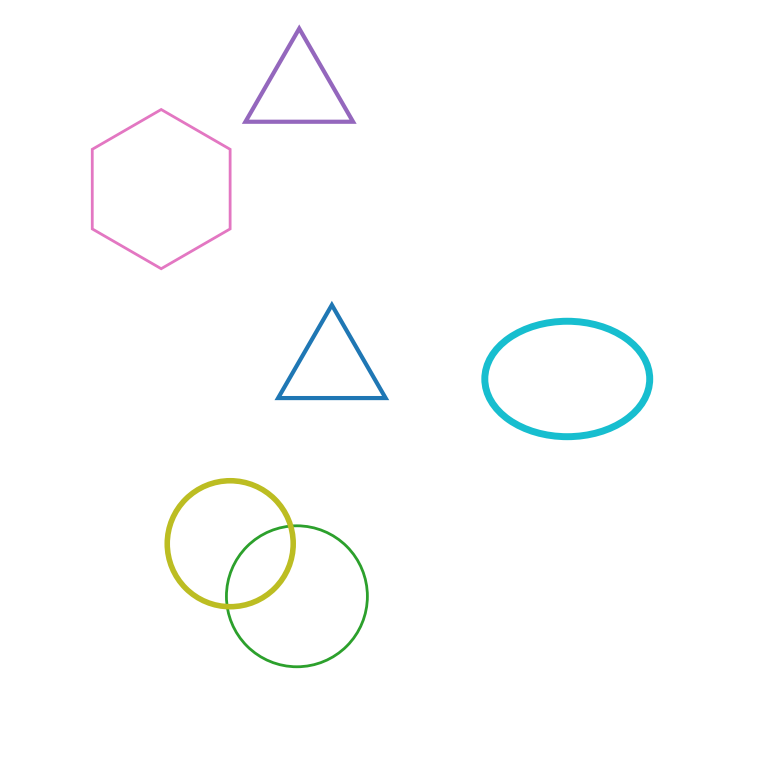[{"shape": "triangle", "thickness": 1.5, "radius": 0.4, "center": [0.431, 0.523]}, {"shape": "circle", "thickness": 1, "radius": 0.46, "center": [0.386, 0.226]}, {"shape": "triangle", "thickness": 1.5, "radius": 0.4, "center": [0.389, 0.882]}, {"shape": "hexagon", "thickness": 1, "radius": 0.52, "center": [0.209, 0.754]}, {"shape": "circle", "thickness": 2, "radius": 0.41, "center": [0.299, 0.294]}, {"shape": "oval", "thickness": 2.5, "radius": 0.54, "center": [0.737, 0.508]}]